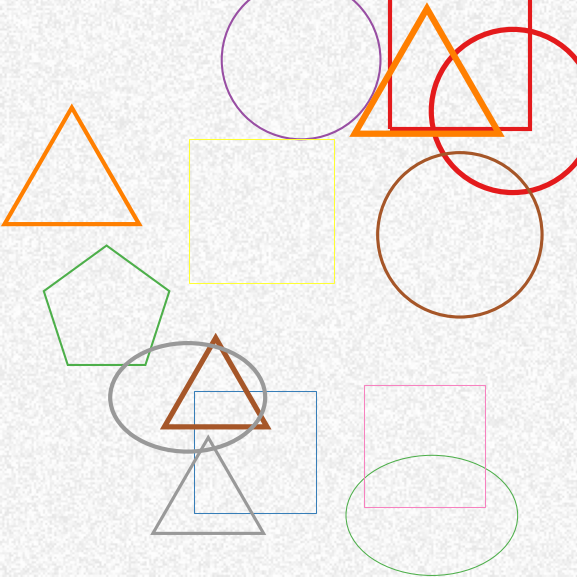[{"shape": "circle", "thickness": 2.5, "radius": 0.71, "center": [0.888, 0.807]}, {"shape": "square", "thickness": 2, "radius": 0.61, "center": [0.797, 0.897]}, {"shape": "square", "thickness": 0.5, "radius": 0.53, "center": [0.441, 0.216]}, {"shape": "pentagon", "thickness": 1, "radius": 0.57, "center": [0.185, 0.46]}, {"shape": "oval", "thickness": 0.5, "radius": 0.74, "center": [0.748, 0.107]}, {"shape": "circle", "thickness": 1, "radius": 0.69, "center": [0.521, 0.895]}, {"shape": "triangle", "thickness": 2, "radius": 0.67, "center": [0.124, 0.678]}, {"shape": "triangle", "thickness": 3, "radius": 0.72, "center": [0.739, 0.84]}, {"shape": "square", "thickness": 0.5, "radius": 0.63, "center": [0.452, 0.634]}, {"shape": "triangle", "thickness": 2.5, "radius": 0.51, "center": [0.374, 0.311]}, {"shape": "circle", "thickness": 1.5, "radius": 0.71, "center": [0.796, 0.592]}, {"shape": "square", "thickness": 0.5, "radius": 0.53, "center": [0.735, 0.227]}, {"shape": "oval", "thickness": 2, "radius": 0.67, "center": [0.325, 0.311]}, {"shape": "triangle", "thickness": 1.5, "radius": 0.55, "center": [0.361, 0.131]}]